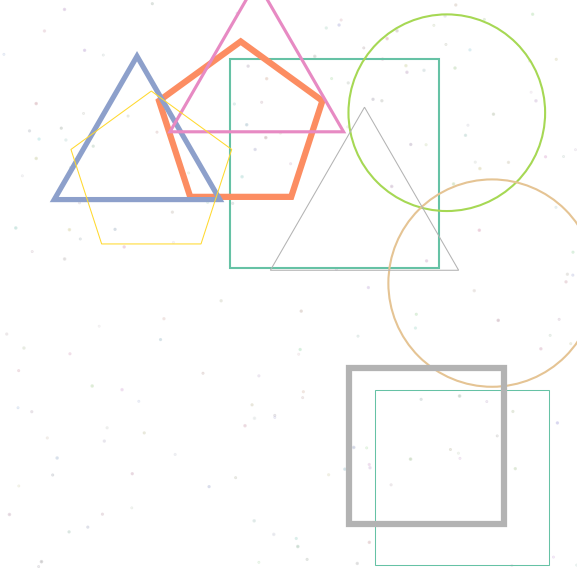[{"shape": "square", "thickness": 1, "radius": 0.9, "center": [0.58, 0.716]}, {"shape": "square", "thickness": 0.5, "radius": 0.76, "center": [0.8, 0.172]}, {"shape": "pentagon", "thickness": 3, "radius": 0.74, "center": [0.417, 0.779]}, {"shape": "triangle", "thickness": 2.5, "radius": 0.83, "center": [0.237, 0.736]}, {"shape": "triangle", "thickness": 1.5, "radius": 0.87, "center": [0.445, 0.858]}, {"shape": "circle", "thickness": 1, "radius": 0.85, "center": [0.774, 0.804]}, {"shape": "pentagon", "thickness": 0.5, "radius": 0.73, "center": [0.262, 0.695]}, {"shape": "circle", "thickness": 1, "radius": 0.9, "center": [0.852, 0.509]}, {"shape": "triangle", "thickness": 0.5, "radius": 0.94, "center": [0.631, 0.625]}, {"shape": "square", "thickness": 3, "radius": 0.67, "center": [0.739, 0.227]}]